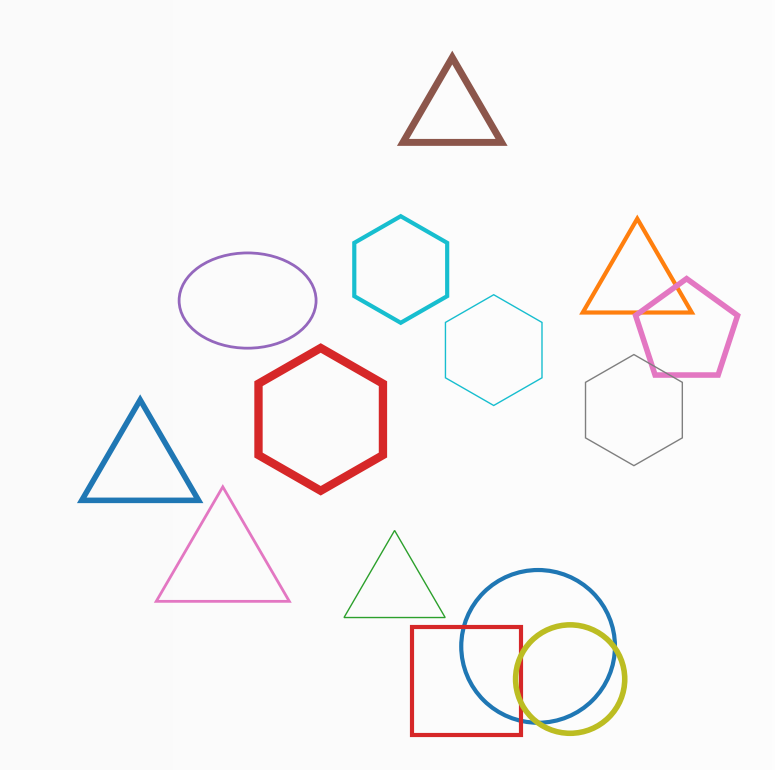[{"shape": "triangle", "thickness": 2, "radius": 0.43, "center": [0.181, 0.394]}, {"shape": "circle", "thickness": 1.5, "radius": 0.5, "center": [0.694, 0.161]}, {"shape": "triangle", "thickness": 1.5, "radius": 0.41, "center": [0.822, 0.635]}, {"shape": "triangle", "thickness": 0.5, "radius": 0.38, "center": [0.509, 0.236]}, {"shape": "hexagon", "thickness": 3, "radius": 0.46, "center": [0.414, 0.455]}, {"shape": "square", "thickness": 1.5, "radius": 0.35, "center": [0.601, 0.115]}, {"shape": "oval", "thickness": 1, "radius": 0.44, "center": [0.319, 0.61]}, {"shape": "triangle", "thickness": 2.5, "radius": 0.37, "center": [0.584, 0.852]}, {"shape": "triangle", "thickness": 1, "radius": 0.5, "center": [0.287, 0.269]}, {"shape": "pentagon", "thickness": 2, "radius": 0.35, "center": [0.886, 0.569]}, {"shape": "hexagon", "thickness": 0.5, "radius": 0.36, "center": [0.818, 0.467]}, {"shape": "circle", "thickness": 2, "radius": 0.35, "center": [0.736, 0.118]}, {"shape": "hexagon", "thickness": 1.5, "radius": 0.35, "center": [0.517, 0.65]}, {"shape": "hexagon", "thickness": 0.5, "radius": 0.36, "center": [0.637, 0.545]}]